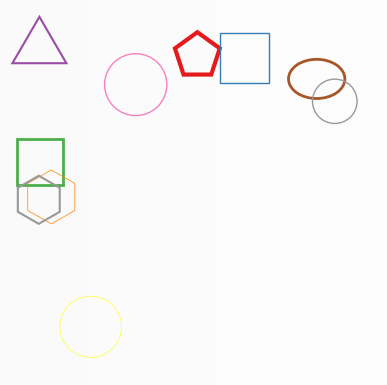[{"shape": "pentagon", "thickness": 3, "radius": 0.3, "center": [0.509, 0.856]}, {"shape": "square", "thickness": 1, "radius": 0.32, "center": [0.631, 0.849]}, {"shape": "square", "thickness": 2, "radius": 0.3, "center": [0.103, 0.58]}, {"shape": "triangle", "thickness": 1.5, "radius": 0.4, "center": [0.102, 0.876]}, {"shape": "hexagon", "thickness": 0.5, "radius": 0.35, "center": [0.132, 0.488]}, {"shape": "circle", "thickness": 0.5, "radius": 0.4, "center": [0.234, 0.151]}, {"shape": "oval", "thickness": 2, "radius": 0.36, "center": [0.817, 0.795]}, {"shape": "circle", "thickness": 1, "radius": 0.4, "center": [0.35, 0.78]}, {"shape": "hexagon", "thickness": 1.5, "radius": 0.31, "center": [0.1, 0.481]}, {"shape": "circle", "thickness": 1, "radius": 0.29, "center": [0.864, 0.737]}]